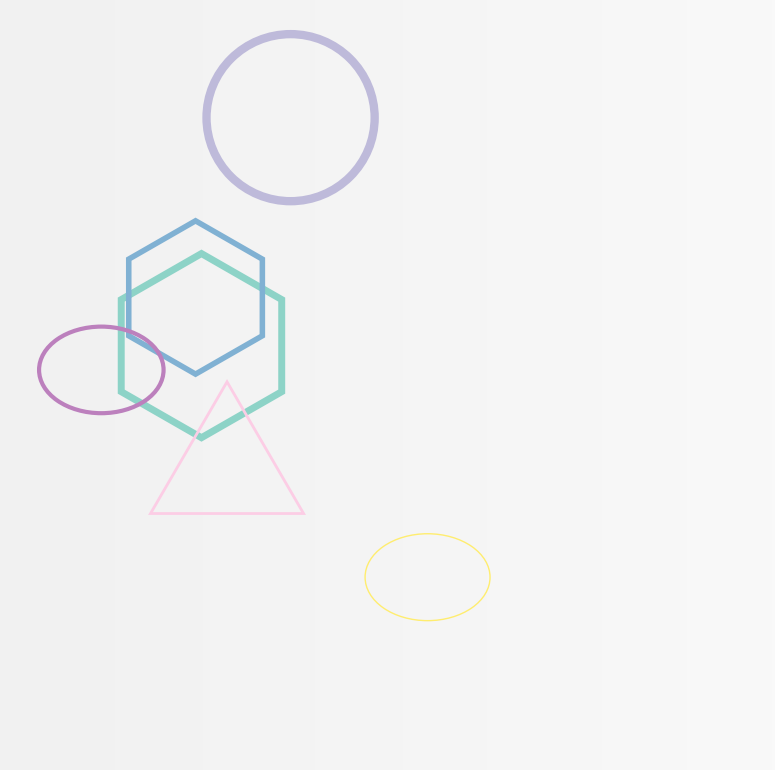[{"shape": "hexagon", "thickness": 2.5, "radius": 0.6, "center": [0.26, 0.551]}, {"shape": "circle", "thickness": 3, "radius": 0.54, "center": [0.375, 0.847]}, {"shape": "hexagon", "thickness": 2, "radius": 0.5, "center": [0.252, 0.614]}, {"shape": "triangle", "thickness": 1, "radius": 0.57, "center": [0.293, 0.39]}, {"shape": "oval", "thickness": 1.5, "radius": 0.4, "center": [0.131, 0.52]}, {"shape": "oval", "thickness": 0.5, "radius": 0.4, "center": [0.552, 0.25]}]